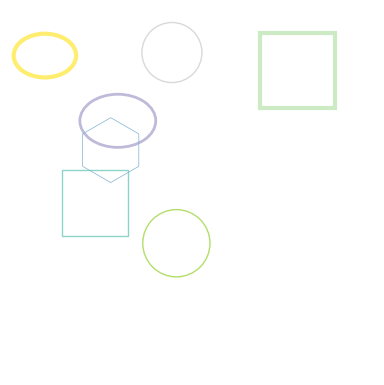[{"shape": "square", "thickness": 1, "radius": 0.43, "center": [0.246, 0.472]}, {"shape": "oval", "thickness": 2, "radius": 0.49, "center": [0.306, 0.686]}, {"shape": "hexagon", "thickness": 0.5, "radius": 0.42, "center": [0.288, 0.61]}, {"shape": "circle", "thickness": 1, "radius": 0.44, "center": [0.458, 0.368]}, {"shape": "circle", "thickness": 1, "radius": 0.39, "center": [0.447, 0.864]}, {"shape": "square", "thickness": 3, "radius": 0.49, "center": [0.772, 0.816]}, {"shape": "oval", "thickness": 3, "radius": 0.41, "center": [0.117, 0.856]}]